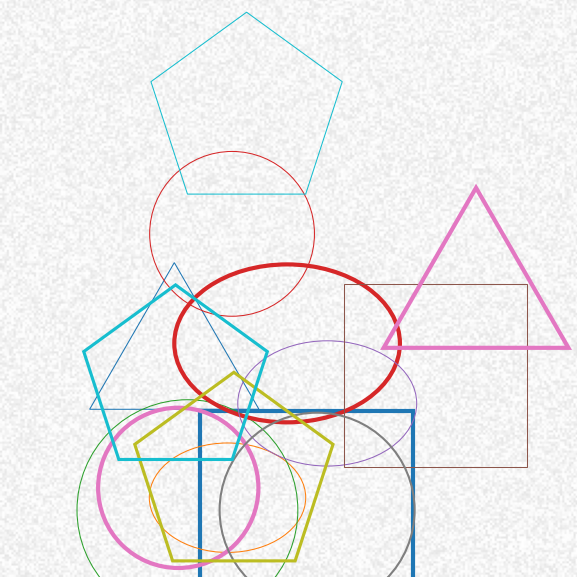[{"shape": "triangle", "thickness": 0.5, "radius": 0.85, "center": [0.302, 0.375]}, {"shape": "square", "thickness": 2, "radius": 0.92, "center": [0.531, 0.104]}, {"shape": "oval", "thickness": 0.5, "radius": 0.68, "center": [0.394, 0.137]}, {"shape": "circle", "thickness": 0.5, "radius": 0.96, "center": [0.325, 0.116]}, {"shape": "circle", "thickness": 0.5, "radius": 0.71, "center": [0.402, 0.594]}, {"shape": "oval", "thickness": 2, "radius": 0.98, "center": [0.497, 0.405]}, {"shape": "oval", "thickness": 0.5, "radius": 0.77, "center": [0.567, 0.301]}, {"shape": "square", "thickness": 0.5, "radius": 0.79, "center": [0.754, 0.349]}, {"shape": "triangle", "thickness": 2, "radius": 0.92, "center": [0.824, 0.489]}, {"shape": "circle", "thickness": 2, "radius": 0.69, "center": [0.309, 0.154]}, {"shape": "circle", "thickness": 1, "radius": 0.84, "center": [0.549, 0.116]}, {"shape": "pentagon", "thickness": 1.5, "radius": 0.9, "center": [0.405, 0.174]}, {"shape": "pentagon", "thickness": 0.5, "radius": 0.87, "center": [0.427, 0.804]}, {"shape": "pentagon", "thickness": 1.5, "radius": 0.84, "center": [0.304, 0.339]}]